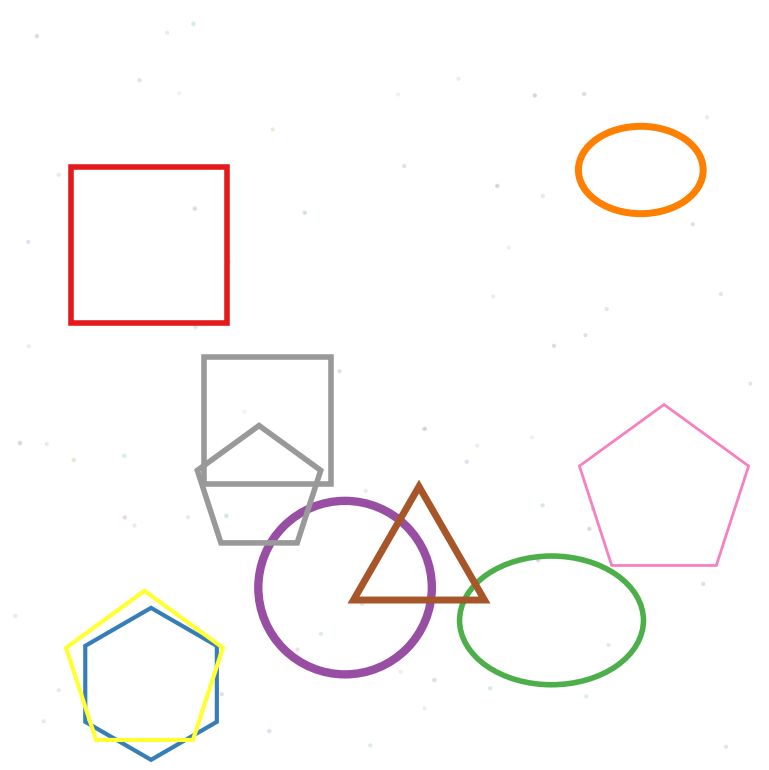[{"shape": "square", "thickness": 2, "radius": 0.5, "center": [0.193, 0.682]}, {"shape": "hexagon", "thickness": 1.5, "radius": 0.49, "center": [0.196, 0.112]}, {"shape": "oval", "thickness": 2, "radius": 0.6, "center": [0.716, 0.194]}, {"shape": "circle", "thickness": 3, "radius": 0.56, "center": [0.448, 0.237]}, {"shape": "oval", "thickness": 2.5, "radius": 0.41, "center": [0.832, 0.779]}, {"shape": "pentagon", "thickness": 1.5, "radius": 0.54, "center": [0.188, 0.126]}, {"shape": "triangle", "thickness": 2.5, "radius": 0.49, "center": [0.544, 0.27]}, {"shape": "pentagon", "thickness": 1, "radius": 0.58, "center": [0.862, 0.359]}, {"shape": "square", "thickness": 2, "radius": 0.42, "center": [0.347, 0.454]}, {"shape": "pentagon", "thickness": 2, "radius": 0.42, "center": [0.336, 0.363]}]